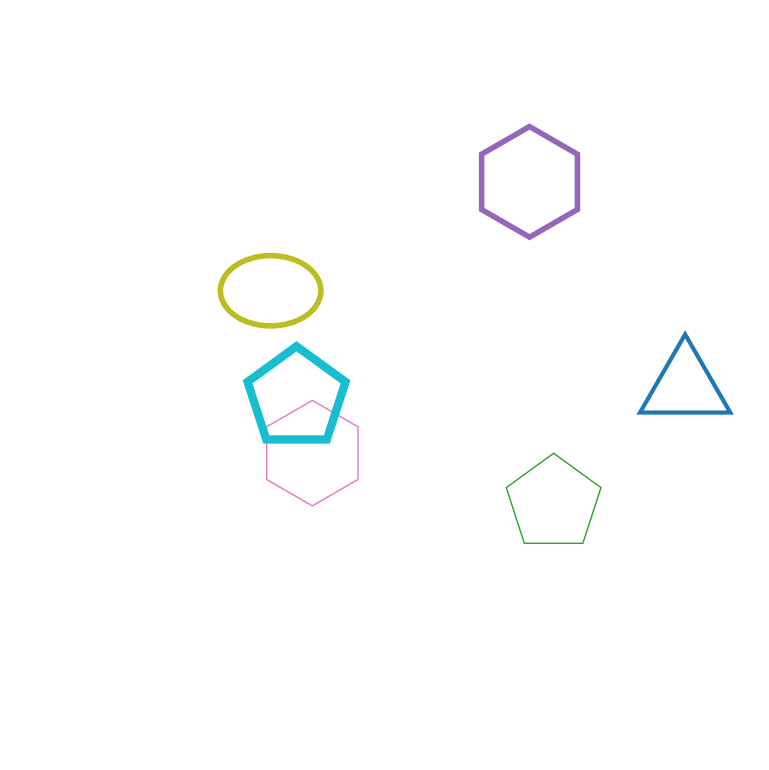[{"shape": "triangle", "thickness": 1.5, "radius": 0.34, "center": [0.89, 0.498]}, {"shape": "pentagon", "thickness": 0.5, "radius": 0.32, "center": [0.719, 0.347]}, {"shape": "hexagon", "thickness": 2, "radius": 0.36, "center": [0.688, 0.764]}, {"shape": "hexagon", "thickness": 0.5, "radius": 0.34, "center": [0.406, 0.411]}, {"shape": "oval", "thickness": 2, "radius": 0.33, "center": [0.351, 0.622]}, {"shape": "pentagon", "thickness": 3, "radius": 0.33, "center": [0.385, 0.483]}]